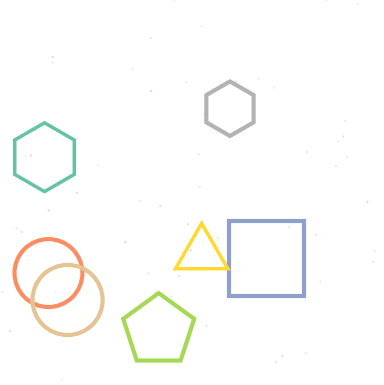[{"shape": "hexagon", "thickness": 2.5, "radius": 0.45, "center": [0.116, 0.592]}, {"shape": "circle", "thickness": 3, "radius": 0.44, "center": [0.126, 0.291]}, {"shape": "square", "thickness": 3, "radius": 0.49, "center": [0.693, 0.329]}, {"shape": "pentagon", "thickness": 3, "radius": 0.48, "center": [0.412, 0.142]}, {"shape": "triangle", "thickness": 2.5, "radius": 0.39, "center": [0.524, 0.341]}, {"shape": "circle", "thickness": 3, "radius": 0.46, "center": [0.176, 0.221]}, {"shape": "hexagon", "thickness": 3, "radius": 0.35, "center": [0.597, 0.718]}]